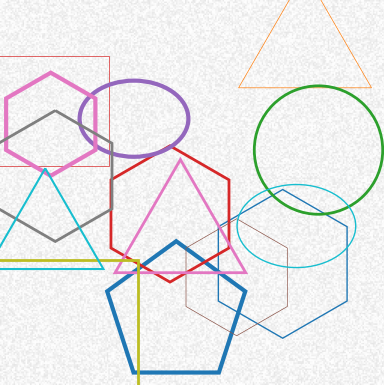[{"shape": "pentagon", "thickness": 3, "radius": 0.94, "center": [0.458, 0.185]}, {"shape": "hexagon", "thickness": 1, "radius": 0.97, "center": [0.734, 0.315]}, {"shape": "triangle", "thickness": 0.5, "radius": 1.0, "center": [0.792, 0.872]}, {"shape": "circle", "thickness": 2, "radius": 0.83, "center": [0.827, 0.61]}, {"shape": "hexagon", "thickness": 2, "radius": 0.88, "center": [0.441, 0.444]}, {"shape": "square", "thickness": 0.5, "radius": 0.71, "center": [0.139, 0.712]}, {"shape": "oval", "thickness": 3, "radius": 0.71, "center": [0.348, 0.692]}, {"shape": "hexagon", "thickness": 0.5, "radius": 0.76, "center": [0.615, 0.28]}, {"shape": "triangle", "thickness": 2, "radius": 0.98, "center": [0.469, 0.39]}, {"shape": "hexagon", "thickness": 3, "radius": 0.67, "center": [0.132, 0.677]}, {"shape": "hexagon", "thickness": 2, "radius": 0.85, "center": [0.144, 0.543]}, {"shape": "square", "thickness": 2, "radius": 0.92, "center": [0.173, 0.14]}, {"shape": "triangle", "thickness": 1.5, "radius": 0.87, "center": [0.117, 0.388]}, {"shape": "oval", "thickness": 1, "radius": 0.77, "center": [0.77, 0.413]}]